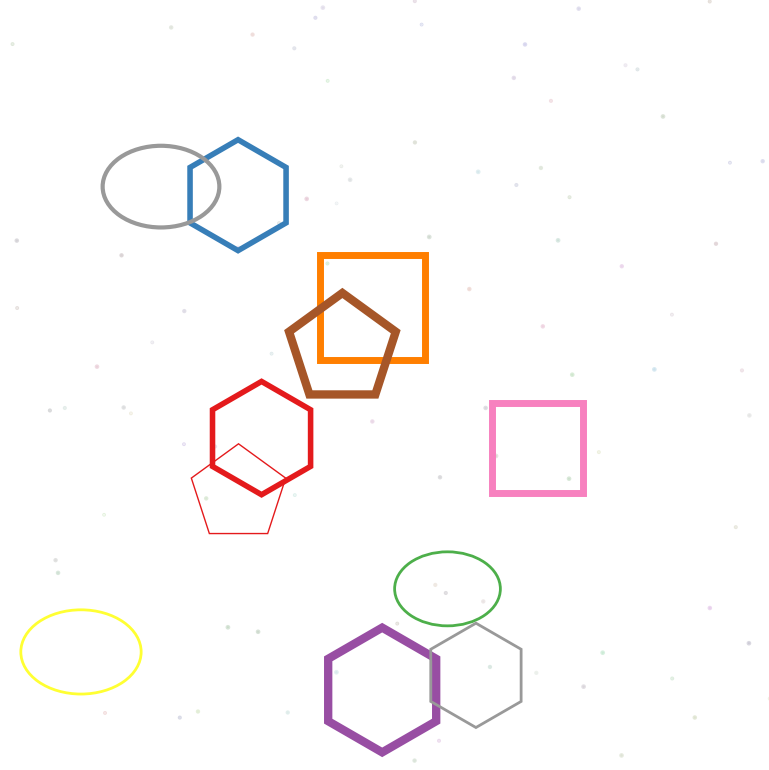[{"shape": "hexagon", "thickness": 2, "radius": 0.37, "center": [0.34, 0.431]}, {"shape": "pentagon", "thickness": 0.5, "radius": 0.32, "center": [0.31, 0.359]}, {"shape": "hexagon", "thickness": 2, "radius": 0.36, "center": [0.309, 0.747]}, {"shape": "oval", "thickness": 1, "radius": 0.34, "center": [0.581, 0.235]}, {"shape": "hexagon", "thickness": 3, "radius": 0.4, "center": [0.496, 0.104]}, {"shape": "square", "thickness": 2.5, "radius": 0.34, "center": [0.484, 0.601]}, {"shape": "oval", "thickness": 1, "radius": 0.39, "center": [0.105, 0.153]}, {"shape": "pentagon", "thickness": 3, "radius": 0.36, "center": [0.445, 0.547]}, {"shape": "square", "thickness": 2.5, "radius": 0.29, "center": [0.698, 0.418]}, {"shape": "oval", "thickness": 1.5, "radius": 0.38, "center": [0.209, 0.758]}, {"shape": "hexagon", "thickness": 1, "radius": 0.34, "center": [0.618, 0.123]}]